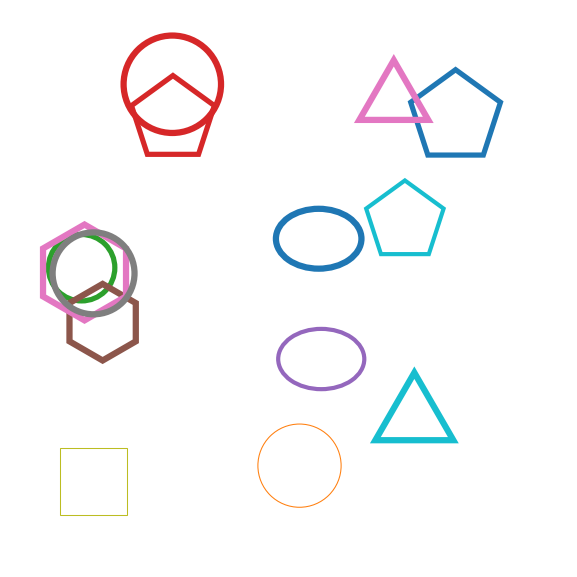[{"shape": "oval", "thickness": 3, "radius": 0.37, "center": [0.552, 0.586]}, {"shape": "pentagon", "thickness": 2.5, "radius": 0.41, "center": [0.789, 0.797]}, {"shape": "circle", "thickness": 0.5, "radius": 0.36, "center": [0.519, 0.193]}, {"shape": "circle", "thickness": 2.5, "radius": 0.29, "center": [0.141, 0.536]}, {"shape": "circle", "thickness": 3, "radius": 0.42, "center": [0.298, 0.853]}, {"shape": "pentagon", "thickness": 2.5, "radius": 0.38, "center": [0.299, 0.793]}, {"shape": "oval", "thickness": 2, "radius": 0.37, "center": [0.556, 0.377]}, {"shape": "hexagon", "thickness": 3, "radius": 0.33, "center": [0.178, 0.441]}, {"shape": "triangle", "thickness": 3, "radius": 0.34, "center": [0.682, 0.826]}, {"shape": "hexagon", "thickness": 3, "radius": 0.41, "center": [0.146, 0.527]}, {"shape": "circle", "thickness": 3, "radius": 0.35, "center": [0.162, 0.526]}, {"shape": "square", "thickness": 0.5, "radius": 0.29, "center": [0.162, 0.166]}, {"shape": "pentagon", "thickness": 2, "radius": 0.35, "center": [0.701, 0.616]}, {"shape": "triangle", "thickness": 3, "radius": 0.39, "center": [0.717, 0.276]}]